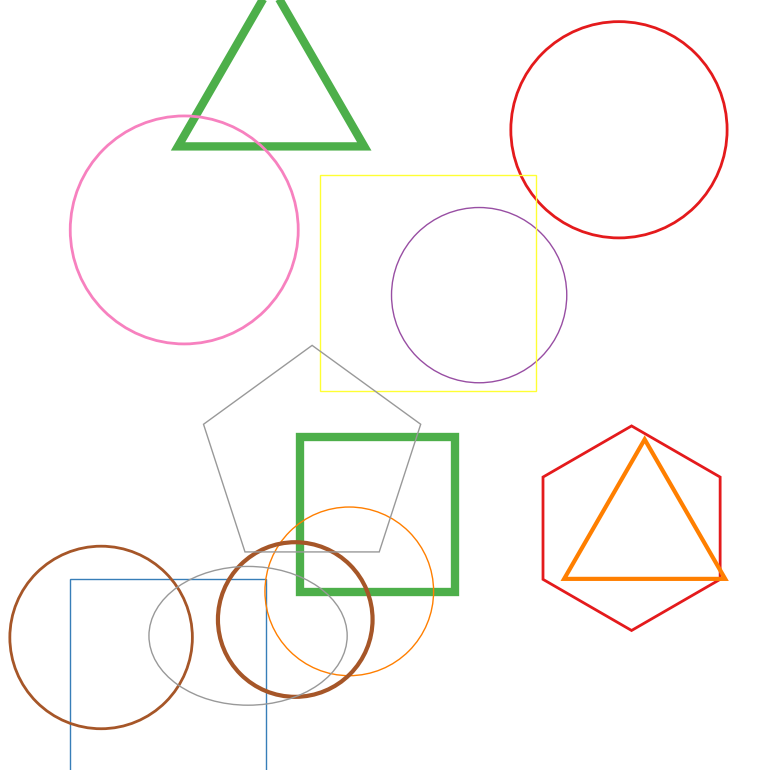[{"shape": "hexagon", "thickness": 1, "radius": 0.66, "center": [0.82, 0.314]}, {"shape": "circle", "thickness": 1, "radius": 0.7, "center": [0.804, 0.831]}, {"shape": "square", "thickness": 0.5, "radius": 0.64, "center": [0.219, 0.12]}, {"shape": "triangle", "thickness": 3, "radius": 0.7, "center": [0.352, 0.88]}, {"shape": "square", "thickness": 3, "radius": 0.51, "center": [0.49, 0.332]}, {"shape": "circle", "thickness": 0.5, "radius": 0.57, "center": [0.622, 0.617]}, {"shape": "triangle", "thickness": 1.5, "radius": 0.6, "center": [0.837, 0.309]}, {"shape": "circle", "thickness": 0.5, "radius": 0.55, "center": [0.454, 0.232]}, {"shape": "square", "thickness": 0.5, "radius": 0.7, "center": [0.556, 0.632]}, {"shape": "circle", "thickness": 1.5, "radius": 0.5, "center": [0.383, 0.195]}, {"shape": "circle", "thickness": 1, "radius": 0.59, "center": [0.131, 0.172]}, {"shape": "circle", "thickness": 1, "radius": 0.74, "center": [0.239, 0.701]}, {"shape": "oval", "thickness": 0.5, "radius": 0.64, "center": [0.322, 0.174]}, {"shape": "pentagon", "thickness": 0.5, "radius": 0.74, "center": [0.405, 0.403]}]